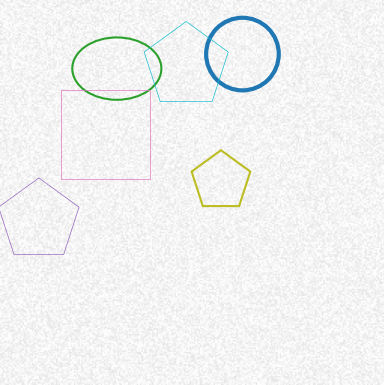[{"shape": "circle", "thickness": 3, "radius": 0.47, "center": [0.63, 0.86]}, {"shape": "oval", "thickness": 1.5, "radius": 0.58, "center": [0.303, 0.822]}, {"shape": "pentagon", "thickness": 0.5, "radius": 0.55, "center": [0.101, 0.428]}, {"shape": "square", "thickness": 0.5, "radius": 0.58, "center": [0.275, 0.651]}, {"shape": "pentagon", "thickness": 1.5, "radius": 0.4, "center": [0.574, 0.53]}, {"shape": "pentagon", "thickness": 0.5, "radius": 0.57, "center": [0.484, 0.829]}]